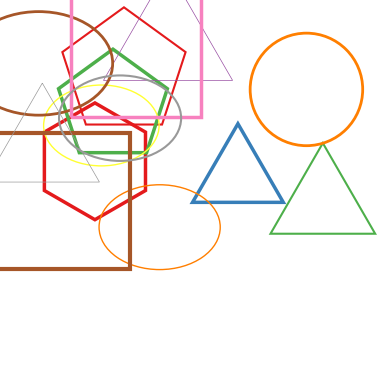[{"shape": "hexagon", "thickness": 2.5, "radius": 0.76, "center": [0.247, 0.581]}, {"shape": "pentagon", "thickness": 1.5, "radius": 0.84, "center": [0.322, 0.813]}, {"shape": "triangle", "thickness": 2.5, "radius": 0.68, "center": [0.618, 0.542]}, {"shape": "triangle", "thickness": 1.5, "radius": 0.78, "center": [0.839, 0.471]}, {"shape": "pentagon", "thickness": 2.5, "radius": 0.74, "center": [0.293, 0.724]}, {"shape": "triangle", "thickness": 0.5, "radius": 0.97, "center": [0.436, 0.888]}, {"shape": "circle", "thickness": 2, "radius": 0.73, "center": [0.796, 0.768]}, {"shape": "oval", "thickness": 1, "radius": 0.79, "center": [0.415, 0.41]}, {"shape": "oval", "thickness": 1, "radius": 0.75, "center": [0.263, 0.674]}, {"shape": "square", "thickness": 3, "radius": 0.89, "center": [0.161, 0.478]}, {"shape": "oval", "thickness": 2, "radius": 0.96, "center": [0.1, 0.835]}, {"shape": "square", "thickness": 2.5, "radius": 0.85, "center": [0.354, 0.865]}, {"shape": "oval", "thickness": 1.5, "radius": 0.79, "center": [0.312, 0.693]}, {"shape": "triangle", "thickness": 0.5, "radius": 0.86, "center": [0.11, 0.613]}]